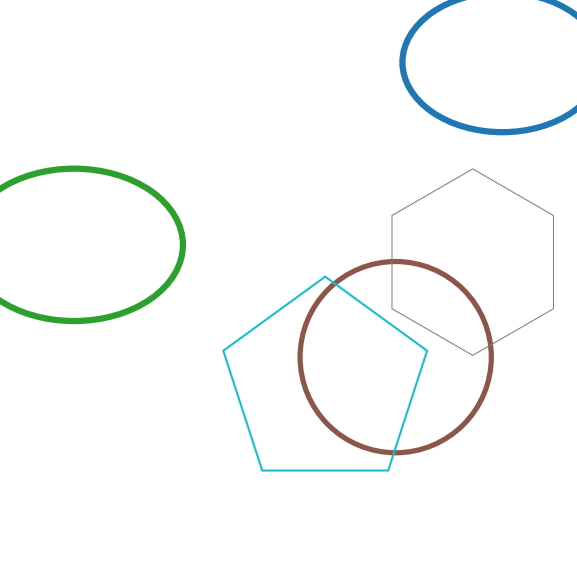[{"shape": "oval", "thickness": 3, "radius": 0.86, "center": [0.87, 0.891]}, {"shape": "oval", "thickness": 3, "radius": 0.94, "center": [0.128, 0.575]}, {"shape": "circle", "thickness": 2.5, "radius": 0.83, "center": [0.685, 0.381]}, {"shape": "hexagon", "thickness": 0.5, "radius": 0.81, "center": [0.819, 0.545]}, {"shape": "pentagon", "thickness": 1, "radius": 0.93, "center": [0.563, 0.334]}]